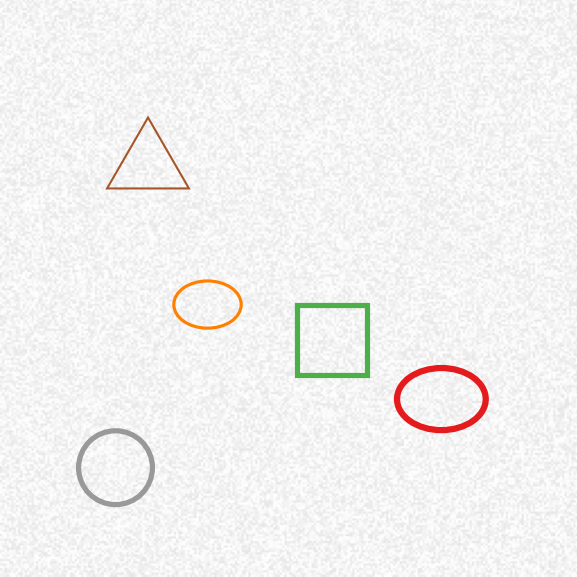[{"shape": "oval", "thickness": 3, "radius": 0.38, "center": [0.764, 0.308]}, {"shape": "square", "thickness": 2.5, "radius": 0.3, "center": [0.575, 0.41]}, {"shape": "oval", "thickness": 1.5, "radius": 0.29, "center": [0.359, 0.472]}, {"shape": "triangle", "thickness": 1, "radius": 0.41, "center": [0.256, 0.714]}, {"shape": "circle", "thickness": 2.5, "radius": 0.32, "center": [0.2, 0.189]}]